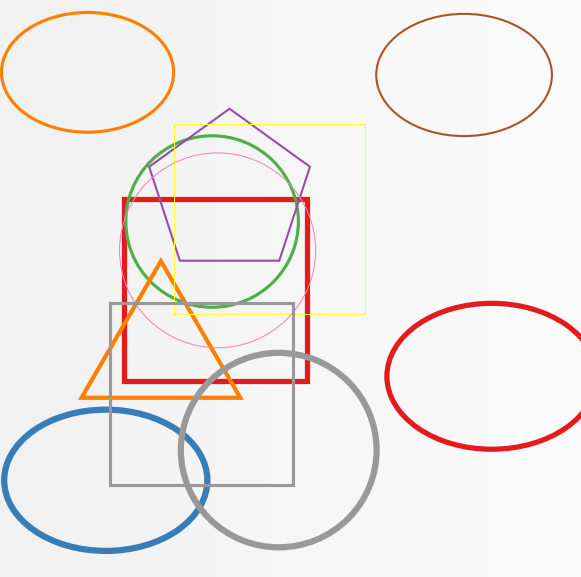[{"shape": "square", "thickness": 2.5, "radius": 0.79, "center": [0.371, 0.497]}, {"shape": "oval", "thickness": 2.5, "radius": 0.9, "center": [0.846, 0.348]}, {"shape": "oval", "thickness": 3, "radius": 0.87, "center": [0.182, 0.167]}, {"shape": "circle", "thickness": 1.5, "radius": 0.74, "center": [0.365, 0.616]}, {"shape": "pentagon", "thickness": 1, "radius": 0.73, "center": [0.395, 0.665]}, {"shape": "triangle", "thickness": 2, "radius": 0.79, "center": [0.277, 0.389]}, {"shape": "oval", "thickness": 1.5, "radius": 0.74, "center": [0.151, 0.874]}, {"shape": "square", "thickness": 0.5, "radius": 0.82, "center": [0.463, 0.619]}, {"shape": "oval", "thickness": 1, "radius": 0.76, "center": [0.798, 0.869]}, {"shape": "circle", "thickness": 0.5, "radius": 0.84, "center": [0.374, 0.566]}, {"shape": "square", "thickness": 1.5, "radius": 0.79, "center": [0.346, 0.317]}, {"shape": "circle", "thickness": 3, "radius": 0.84, "center": [0.48, 0.22]}]